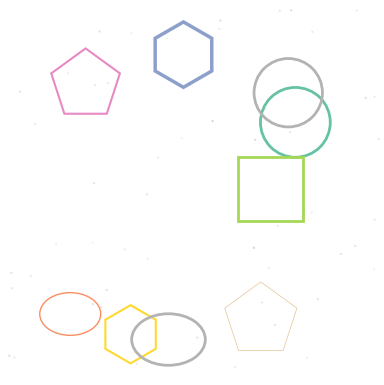[{"shape": "circle", "thickness": 2, "radius": 0.45, "center": [0.767, 0.682]}, {"shape": "oval", "thickness": 1, "radius": 0.4, "center": [0.182, 0.184]}, {"shape": "hexagon", "thickness": 2.5, "radius": 0.42, "center": [0.477, 0.858]}, {"shape": "pentagon", "thickness": 1.5, "radius": 0.47, "center": [0.222, 0.78]}, {"shape": "square", "thickness": 2, "radius": 0.42, "center": [0.703, 0.509]}, {"shape": "hexagon", "thickness": 1.5, "radius": 0.38, "center": [0.339, 0.132]}, {"shape": "pentagon", "thickness": 0.5, "radius": 0.49, "center": [0.677, 0.169]}, {"shape": "circle", "thickness": 2, "radius": 0.44, "center": [0.749, 0.759]}, {"shape": "oval", "thickness": 2, "radius": 0.48, "center": [0.438, 0.118]}]